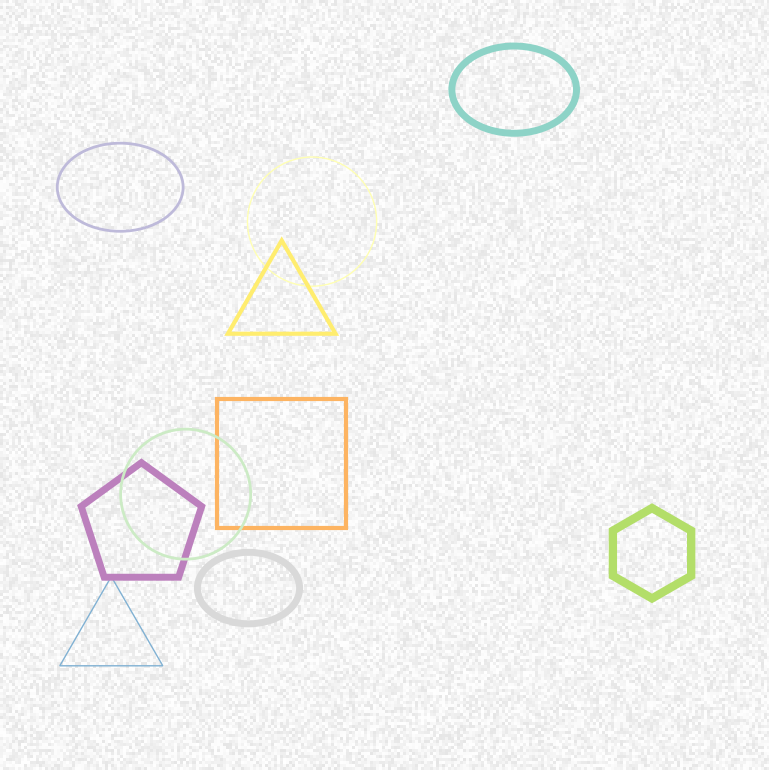[{"shape": "oval", "thickness": 2.5, "radius": 0.4, "center": [0.668, 0.884]}, {"shape": "circle", "thickness": 0.5, "radius": 0.42, "center": [0.405, 0.712]}, {"shape": "oval", "thickness": 1, "radius": 0.41, "center": [0.156, 0.757]}, {"shape": "triangle", "thickness": 0.5, "radius": 0.39, "center": [0.145, 0.174]}, {"shape": "square", "thickness": 1.5, "radius": 0.42, "center": [0.366, 0.398]}, {"shape": "hexagon", "thickness": 3, "radius": 0.29, "center": [0.847, 0.282]}, {"shape": "oval", "thickness": 2.5, "radius": 0.33, "center": [0.323, 0.236]}, {"shape": "pentagon", "thickness": 2.5, "radius": 0.41, "center": [0.184, 0.317]}, {"shape": "circle", "thickness": 1, "radius": 0.42, "center": [0.241, 0.358]}, {"shape": "triangle", "thickness": 1.5, "radius": 0.4, "center": [0.366, 0.607]}]